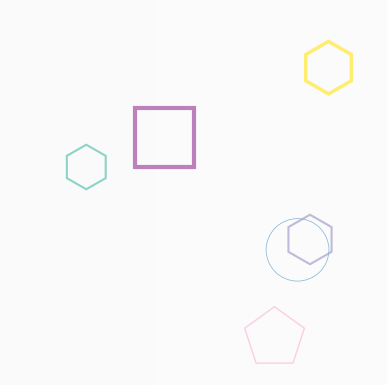[{"shape": "hexagon", "thickness": 1.5, "radius": 0.29, "center": [0.223, 0.566]}, {"shape": "hexagon", "thickness": 1.5, "radius": 0.32, "center": [0.8, 0.378]}, {"shape": "circle", "thickness": 0.5, "radius": 0.41, "center": [0.768, 0.351]}, {"shape": "pentagon", "thickness": 1, "radius": 0.41, "center": [0.708, 0.122]}, {"shape": "square", "thickness": 3, "radius": 0.39, "center": [0.424, 0.642]}, {"shape": "hexagon", "thickness": 2.5, "radius": 0.34, "center": [0.848, 0.824]}]